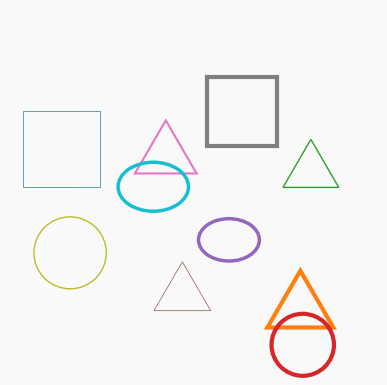[{"shape": "square", "thickness": 0.5, "radius": 0.5, "center": [0.159, 0.613]}, {"shape": "triangle", "thickness": 3, "radius": 0.49, "center": [0.775, 0.199]}, {"shape": "triangle", "thickness": 1, "radius": 0.42, "center": [0.802, 0.555]}, {"shape": "circle", "thickness": 3, "radius": 0.4, "center": [0.781, 0.104]}, {"shape": "oval", "thickness": 2.5, "radius": 0.39, "center": [0.591, 0.377]}, {"shape": "triangle", "thickness": 0.5, "radius": 0.42, "center": [0.471, 0.235]}, {"shape": "triangle", "thickness": 1.5, "radius": 0.46, "center": [0.428, 0.595]}, {"shape": "square", "thickness": 3, "radius": 0.45, "center": [0.624, 0.71]}, {"shape": "circle", "thickness": 1, "radius": 0.47, "center": [0.181, 0.343]}, {"shape": "oval", "thickness": 2.5, "radius": 0.45, "center": [0.396, 0.515]}]